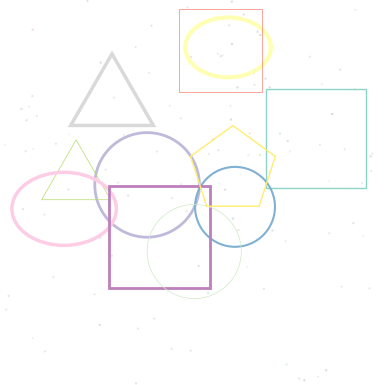[{"shape": "square", "thickness": 1, "radius": 0.64, "center": [0.821, 0.64]}, {"shape": "oval", "thickness": 3, "radius": 0.56, "center": [0.592, 0.877]}, {"shape": "circle", "thickness": 2, "radius": 0.68, "center": [0.382, 0.52]}, {"shape": "square", "thickness": 0.5, "radius": 0.54, "center": [0.573, 0.869]}, {"shape": "circle", "thickness": 1.5, "radius": 0.52, "center": [0.61, 0.463]}, {"shape": "triangle", "thickness": 0.5, "radius": 0.52, "center": [0.198, 0.533]}, {"shape": "oval", "thickness": 2.5, "radius": 0.68, "center": [0.167, 0.458]}, {"shape": "triangle", "thickness": 2.5, "radius": 0.62, "center": [0.291, 0.736]}, {"shape": "square", "thickness": 2, "radius": 0.66, "center": [0.414, 0.384]}, {"shape": "circle", "thickness": 0.5, "radius": 0.61, "center": [0.504, 0.347]}, {"shape": "pentagon", "thickness": 1, "radius": 0.58, "center": [0.605, 0.558]}]